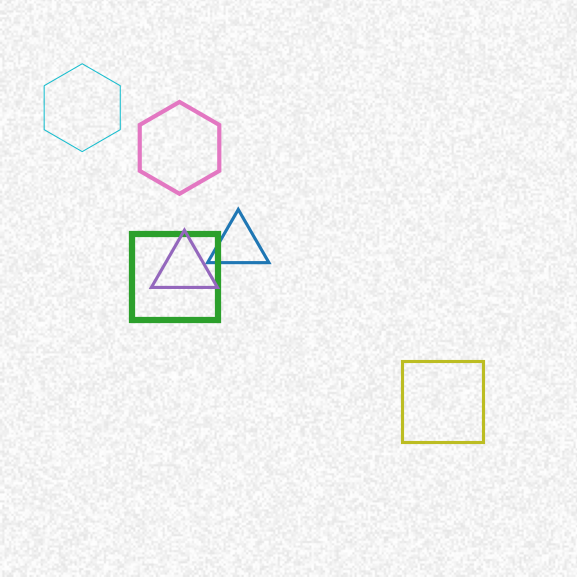[{"shape": "triangle", "thickness": 1.5, "radius": 0.31, "center": [0.413, 0.575]}, {"shape": "square", "thickness": 3, "radius": 0.37, "center": [0.303, 0.519]}, {"shape": "triangle", "thickness": 1.5, "radius": 0.33, "center": [0.319, 0.534]}, {"shape": "hexagon", "thickness": 2, "radius": 0.4, "center": [0.311, 0.743]}, {"shape": "square", "thickness": 1.5, "radius": 0.35, "center": [0.767, 0.304]}, {"shape": "hexagon", "thickness": 0.5, "radius": 0.38, "center": [0.142, 0.813]}]